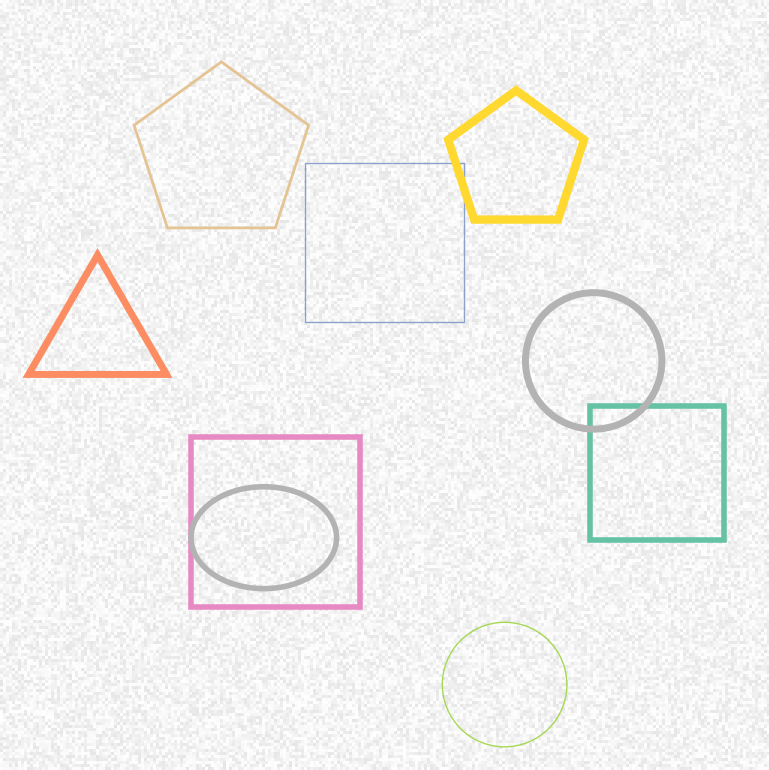[{"shape": "square", "thickness": 2, "radius": 0.44, "center": [0.853, 0.386]}, {"shape": "triangle", "thickness": 2.5, "radius": 0.52, "center": [0.127, 0.565]}, {"shape": "square", "thickness": 0.5, "radius": 0.52, "center": [0.5, 0.685]}, {"shape": "square", "thickness": 2, "radius": 0.55, "center": [0.358, 0.322]}, {"shape": "circle", "thickness": 0.5, "radius": 0.4, "center": [0.655, 0.111]}, {"shape": "pentagon", "thickness": 3, "radius": 0.46, "center": [0.67, 0.79]}, {"shape": "pentagon", "thickness": 1, "radius": 0.6, "center": [0.287, 0.8]}, {"shape": "oval", "thickness": 2, "radius": 0.47, "center": [0.343, 0.302]}, {"shape": "circle", "thickness": 2.5, "radius": 0.44, "center": [0.771, 0.531]}]